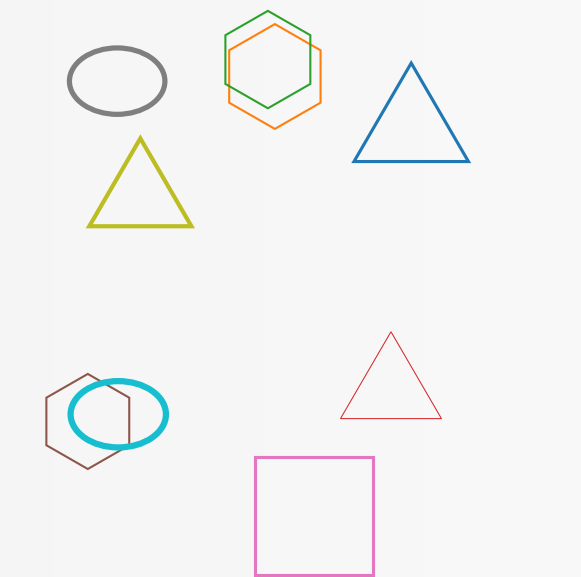[{"shape": "triangle", "thickness": 1.5, "radius": 0.57, "center": [0.707, 0.776]}, {"shape": "hexagon", "thickness": 1, "radius": 0.45, "center": [0.473, 0.867]}, {"shape": "hexagon", "thickness": 1, "radius": 0.42, "center": [0.461, 0.896]}, {"shape": "triangle", "thickness": 0.5, "radius": 0.5, "center": [0.673, 0.324]}, {"shape": "hexagon", "thickness": 1, "radius": 0.41, "center": [0.151, 0.269]}, {"shape": "square", "thickness": 1.5, "radius": 0.51, "center": [0.539, 0.106]}, {"shape": "oval", "thickness": 2.5, "radius": 0.41, "center": [0.202, 0.859]}, {"shape": "triangle", "thickness": 2, "radius": 0.51, "center": [0.241, 0.658]}, {"shape": "oval", "thickness": 3, "radius": 0.41, "center": [0.203, 0.282]}]